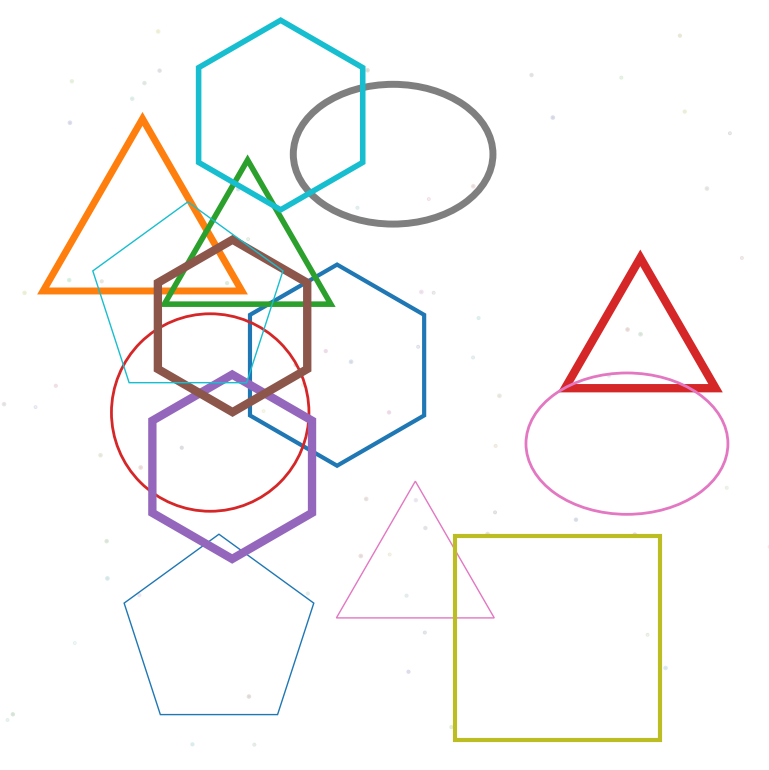[{"shape": "pentagon", "thickness": 0.5, "radius": 0.65, "center": [0.284, 0.177]}, {"shape": "hexagon", "thickness": 1.5, "radius": 0.65, "center": [0.438, 0.526]}, {"shape": "triangle", "thickness": 2.5, "radius": 0.75, "center": [0.185, 0.697]}, {"shape": "triangle", "thickness": 2, "radius": 0.62, "center": [0.322, 0.667]}, {"shape": "circle", "thickness": 1, "radius": 0.64, "center": [0.273, 0.464]}, {"shape": "triangle", "thickness": 3, "radius": 0.56, "center": [0.832, 0.552]}, {"shape": "hexagon", "thickness": 3, "radius": 0.6, "center": [0.302, 0.394]}, {"shape": "hexagon", "thickness": 3, "radius": 0.56, "center": [0.302, 0.577]}, {"shape": "triangle", "thickness": 0.5, "radius": 0.59, "center": [0.539, 0.257]}, {"shape": "oval", "thickness": 1, "radius": 0.66, "center": [0.814, 0.424]}, {"shape": "oval", "thickness": 2.5, "radius": 0.65, "center": [0.511, 0.8]}, {"shape": "square", "thickness": 1.5, "radius": 0.66, "center": [0.724, 0.172]}, {"shape": "hexagon", "thickness": 2, "radius": 0.62, "center": [0.365, 0.851]}, {"shape": "pentagon", "thickness": 0.5, "radius": 0.65, "center": [0.244, 0.608]}]